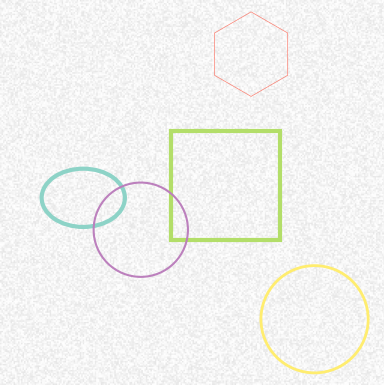[{"shape": "oval", "thickness": 3, "radius": 0.54, "center": [0.216, 0.486]}, {"shape": "hexagon", "thickness": 0.5, "radius": 0.55, "center": [0.652, 0.859]}, {"shape": "square", "thickness": 3, "radius": 0.71, "center": [0.586, 0.519]}, {"shape": "circle", "thickness": 1.5, "radius": 0.61, "center": [0.366, 0.403]}, {"shape": "circle", "thickness": 2, "radius": 0.7, "center": [0.817, 0.171]}]